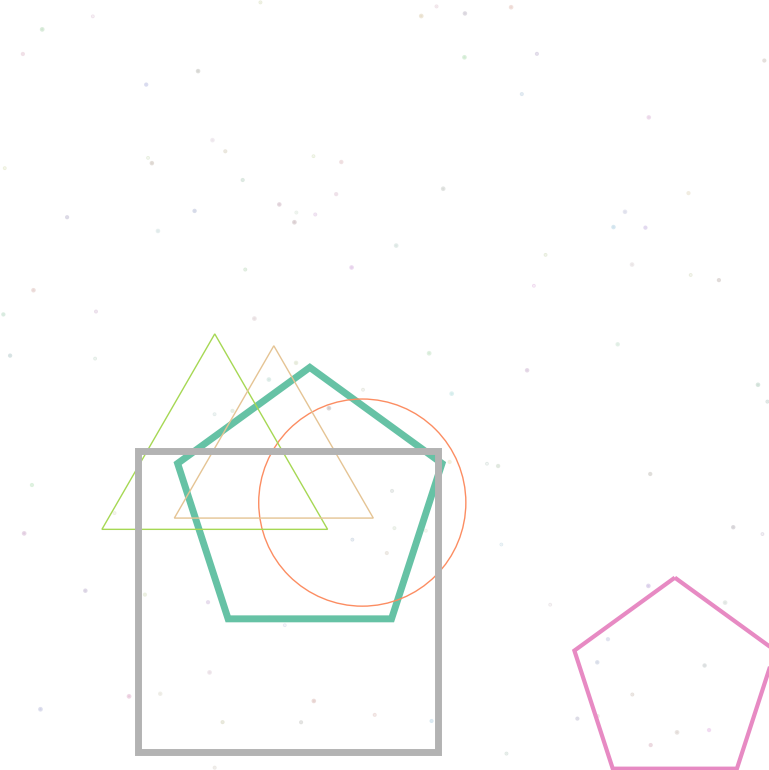[{"shape": "pentagon", "thickness": 2.5, "radius": 0.9, "center": [0.402, 0.342]}, {"shape": "circle", "thickness": 0.5, "radius": 0.67, "center": [0.47, 0.347]}, {"shape": "pentagon", "thickness": 1.5, "radius": 0.69, "center": [0.876, 0.113]}, {"shape": "triangle", "thickness": 0.5, "radius": 0.85, "center": [0.279, 0.397]}, {"shape": "triangle", "thickness": 0.5, "radius": 0.75, "center": [0.356, 0.402]}, {"shape": "square", "thickness": 2.5, "radius": 0.98, "center": [0.374, 0.219]}]